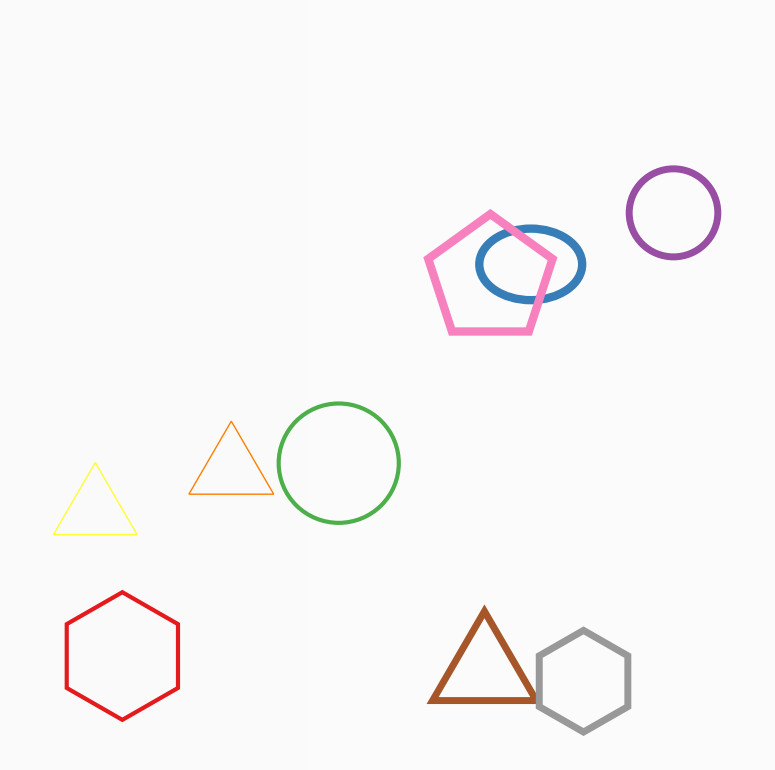[{"shape": "hexagon", "thickness": 1.5, "radius": 0.41, "center": [0.158, 0.148]}, {"shape": "oval", "thickness": 3, "radius": 0.33, "center": [0.685, 0.657]}, {"shape": "circle", "thickness": 1.5, "radius": 0.39, "center": [0.437, 0.398]}, {"shape": "circle", "thickness": 2.5, "radius": 0.29, "center": [0.869, 0.724]}, {"shape": "triangle", "thickness": 0.5, "radius": 0.32, "center": [0.298, 0.39]}, {"shape": "triangle", "thickness": 0.5, "radius": 0.31, "center": [0.123, 0.337]}, {"shape": "triangle", "thickness": 2.5, "radius": 0.39, "center": [0.625, 0.129]}, {"shape": "pentagon", "thickness": 3, "radius": 0.42, "center": [0.633, 0.638]}, {"shape": "hexagon", "thickness": 2.5, "radius": 0.33, "center": [0.753, 0.115]}]